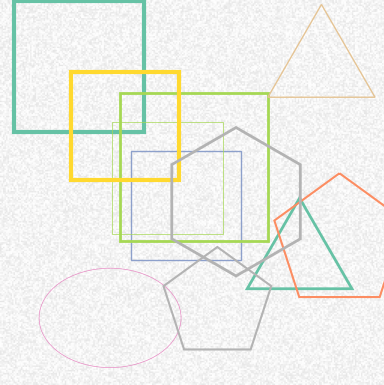[{"shape": "triangle", "thickness": 2, "radius": 0.79, "center": [0.778, 0.329]}, {"shape": "square", "thickness": 3, "radius": 0.85, "center": [0.204, 0.827]}, {"shape": "pentagon", "thickness": 1.5, "radius": 0.89, "center": [0.882, 0.372]}, {"shape": "square", "thickness": 1, "radius": 0.71, "center": [0.484, 0.466]}, {"shape": "oval", "thickness": 0.5, "radius": 0.92, "center": [0.286, 0.174]}, {"shape": "square", "thickness": 2, "radius": 0.96, "center": [0.503, 0.567]}, {"shape": "square", "thickness": 0.5, "radius": 0.72, "center": [0.434, 0.538]}, {"shape": "square", "thickness": 3, "radius": 0.7, "center": [0.325, 0.673]}, {"shape": "triangle", "thickness": 1, "radius": 0.8, "center": [0.835, 0.828]}, {"shape": "hexagon", "thickness": 2, "radius": 0.96, "center": [0.613, 0.476]}, {"shape": "pentagon", "thickness": 1.5, "radius": 0.74, "center": [0.565, 0.211]}]